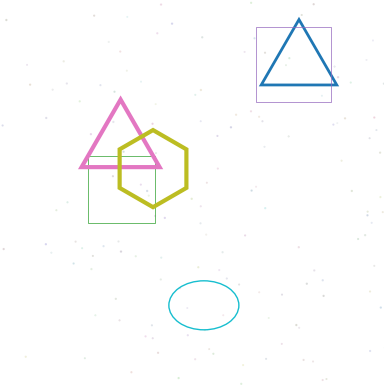[{"shape": "triangle", "thickness": 2, "radius": 0.57, "center": [0.777, 0.836]}, {"shape": "square", "thickness": 0.5, "radius": 0.44, "center": [0.315, 0.508]}, {"shape": "square", "thickness": 0.5, "radius": 0.49, "center": [0.763, 0.832]}, {"shape": "triangle", "thickness": 3, "radius": 0.58, "center": [0.313, 0.624]}, {"shape": "hexagon", "thickness": 3, "radius": 0.5, "center": [0.397, 0.562]}, {"shape": "oval", "thickness": 1, "radius": 0.45, "center": [0.53, 0.207]}]